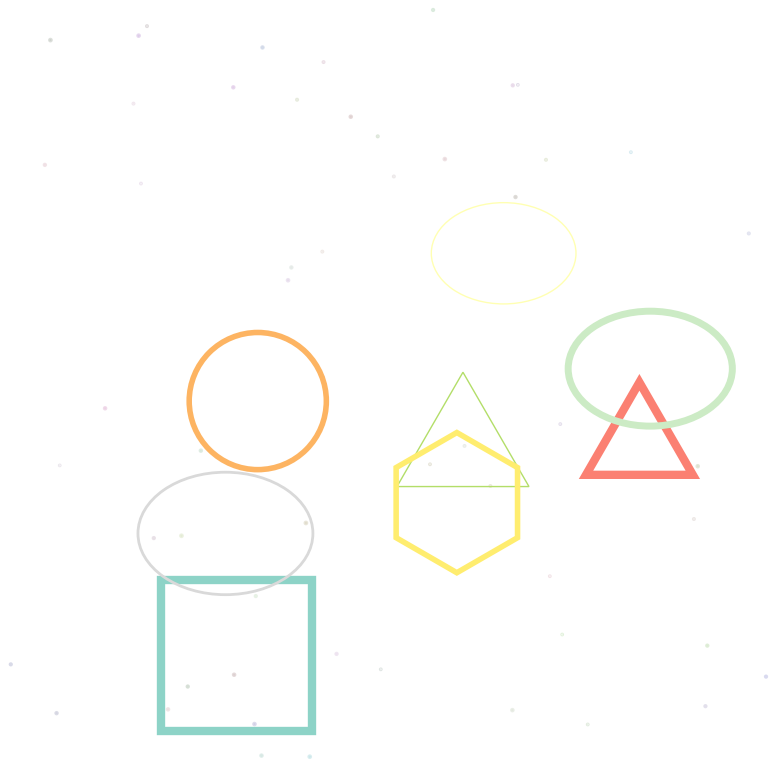[{"shape": "square", "thickness": 3, "radius": 0.49, "center": [0.307, 0.149]}, {"shape": "oval", "thickness": 0.5, "radius": 0.47, "center": [0.654, 0.671]}, {"shape": "triangle", "thickness": 3, "radius": 0.4, "center": [0.83, 0.423]}, {"shape": "circle", "thickness": 2, "radius": 0.45, "center": [0.335, 0.479]}, {"shape": "triangle", "thickness": 0.5, "radius": 0.49, "center": [0.601, 0.418]}, {"shape": "oval", "thickness": 1, "radius": 0.57, "center": [0.293, 0.307]}, {"shape": "oval", "thickness": 2.5, "radius": 0.53, "center": [0.844, 0.521]}, {"shape": "hexagon", "thickness": 2, "radius": 0.46, "center": [0.593, 0.347]}]